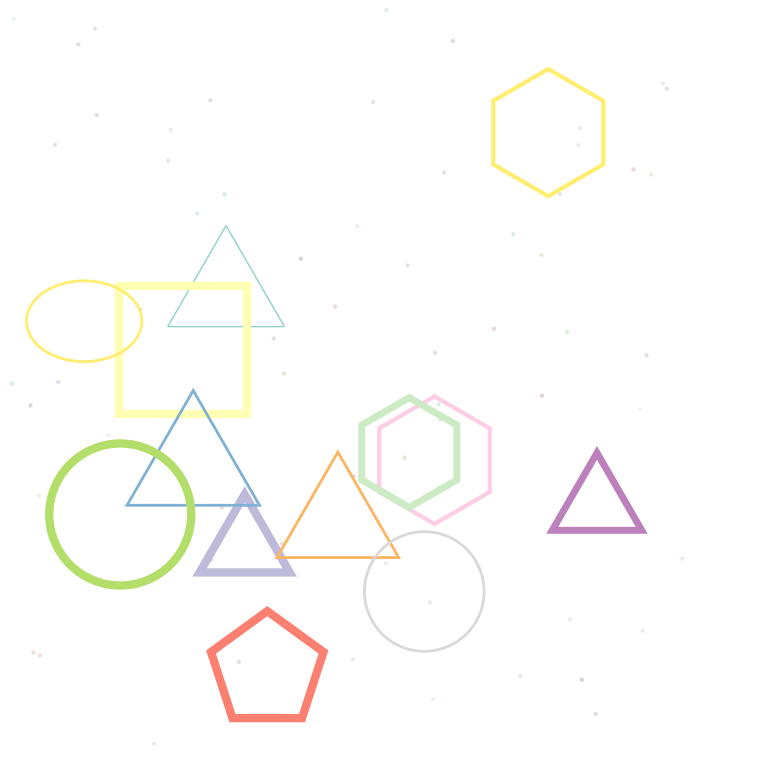[{"shape": "triangle", "thickness": 0.5, "radius": 0.44, "center": [0.294, 0.62]}, {"shape": "square", "thickness": 3, "radius": 0.42, "center": [0.238, 0.546]}, {"shape": "triangle", "thickness": 3, "radius": 0.34, "center": [0.318, 0.29]}, {"shape": "pentagon", "thickness": 3, "radius": 0.38, "center": [0.347, 0.13]}, {"shape": "triangle", "thickness": 1, "radius": 0.5, "center": [0.251, 0.393]}, {"shape": "triangle", "thickness": 1, "radius": 0.46, "center": [0.439, 0.322]}, {"shape": "circle", "thickness": 3, "radius": 0.46, "center": [0.156, 0.332]}, {"shape": "hexagon", "thickness": 1.5, "radius": 0.41, "center": [0.564, 0.402]}, {"shape": "circle", "thickness": 1, "radius": 0.39, "center": [0.551, 0.232]}, {"shape": "triangle", "thickness": 2.5, "radius": 0.34, "center": [0.775, 0.345]}, {"shape": "hexagon", "thickness": 2.5, "radius": 0.36, "center": [0.532, 0.412]}, {"shape": "oval", "thickness": 1, "radius": 0.37, "center": [0.109, 0.583]}, {"shape": "hexagon", "thickness": 1.5, "radius": 0.41, "center": [0.712, 0.828]}]